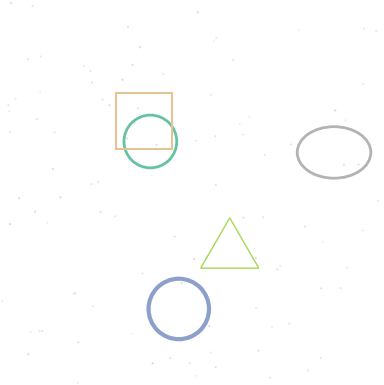[{"shape": "circle", "thickness": 2, "radius": 0.34, "center": [0.391, 0.633]}, {"shape": "circle", "thickness": 3, "radius": 0.39, "center": [0.464, 0.198]}, {"shape": "triangle", "thickness": 1, "radius": 0.44, "center": [0.597, 0.347]}, {"shape": "square", "thickness": 1.5, "radius": 0.37, "center": [0.374, 0.686]}, {"shape": "oval", "thickness": 2, "radius": 0.48, "center": [0.868, 0.604]}]